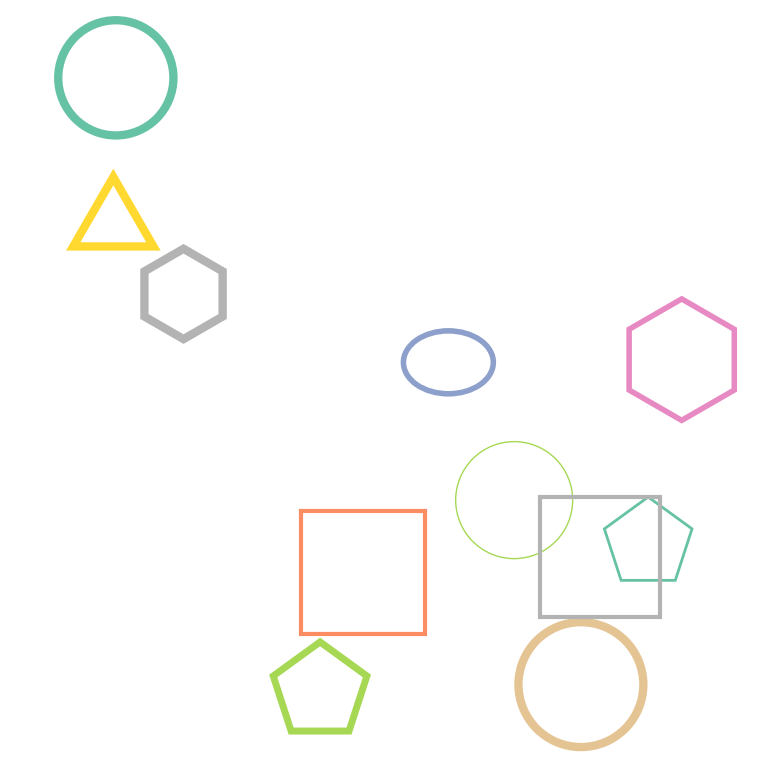[{"shape": "pentagon", "thickness": 1, "radius": 0.3, "center": [0.842, 0.295]}, {"shape": "circle", "thickness": 3, "radius": 0.37, "center": [0.15, 0.899]}, {"shape": "square", "thickness": 1.5, "radius": 0.4, "center": [0.471, 0.257]}, {"shape": "oval", "thickness": 2, "radius": 0.29, "center": [0.582, 0.529]}, {"shape": "hexagon", "thickness": 2, "radius": 0.39, "center": [0.885, 0.533]}, {"shape": "pentagon", "thickness": 2.5, "radius": 0.32, "center": [0.416, 0.102]}, {"shape": "circle", "thickness": 0.5, "radius": 0.38, "center": [0.668, 0.35]}, {"shape": "triangle", "thickness": 3, "radius": 0.3, "center": [0.147, 0.71]}, {"shape": "circle", "thickness": 3, "radius": 0.41, "center": [0.754, 0.111]}, {"shape": "square", "thickness": 1.5, "radius": 0.39, "center": [0.779, 0.277]}, {"shape": "hexagon", "thickness": 3, "radius": 0.29, "center": [0.238, 0.618]}]